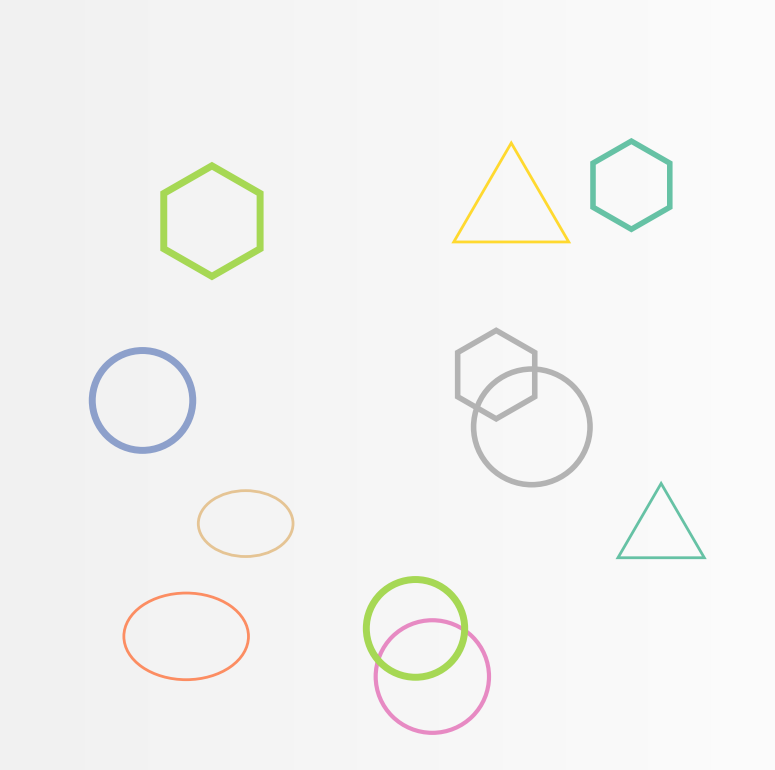[{"shape": "hexagon", "thickness": 2, "radius": 0.29, "center": [0.815, 0.759]}, {"shape": "triangle", "thickness": 1, "radius": 0.32, "center": [0.853, 0.308]}, {"shape": "oval", "thickness": 1, "radius": 0.4, "center": [0.24, 0.174]}, {"shape": "circle", "thickness": 2.5, "radius": 0.32, "center": [0.184, 0.48]}, {"shape": "circle", "thickness": 1.5, "radius": 0.37, "center": [0.558, 0.121]}, {"shape": "circle", "thickness": 2.5, "radius": 0.32, "center": [0.536, 0.184]}, {"shape": "hexagon", "thickness": 2.5, "radius": 0.36, "center": [0.273, 0.713]}, {"shape": "triangle", "thickness": 1, "radius": 0.43, "center": [0.66, 0.729]}, {"shape": "oval", "thickness": 1, "radius": 0.31, "center": [0.317, 0.32]}, {"shape": "hexagon", "thickness": 2, "radius": 0.29, "center": [0.64, 0.513]}, {"shape": "circle", "thickness": 2, "radius": 0.38, "center": [0.686, 0.446]}]